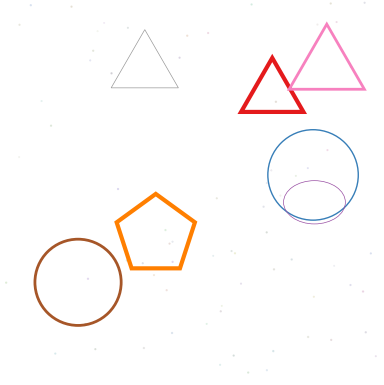[{"shape": "triangle", "thickness": 3, "radius": 0.47, "center": [0.707, 0.756]}, {"shape": "circle", "thickness": 1, "radius": 0.59, "center": [0.813, 0.546]}, {"shape": "oval", "thickness": 0.5, "radius": 0.4, "center": [0.817, 0.475]}, {"shape": "pentagon", "thickness": 3, "radius": 0.53, "center": [0.405, 0.389]}, {"shape": "circle", "thickness": 2, "radius": 0.56, "center": [0.203, 0.267]}, {"shape": "triangle", "thickness": 2, "radius": 0.56, "center": [0.849, 0.825]}, {"shape": "triangle", "thickness": 0.5, "radius": 0.5, "center": [0.376, 0.822]}]